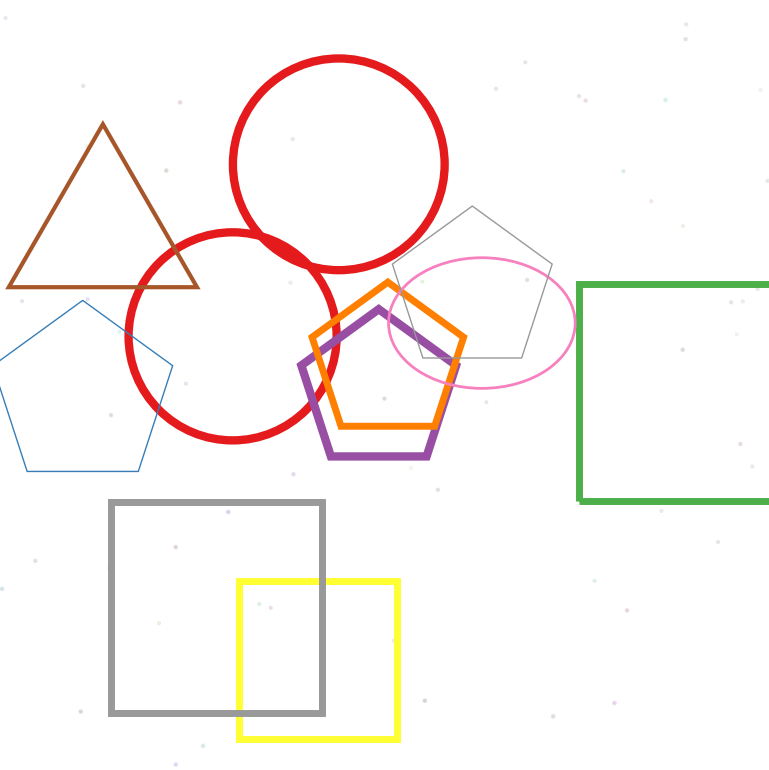[{"shape": "circle", "thickness": 3, "radius": 0.68, "center": [0.302, 0.563]}, {"shape": "circle", "thickness": 3, "radius": 0.69, "center": [0.44, 0.787]}, {"shape": "pentagon", "thickness": 0.5, "radius": 0.61, "center": [0.107, 0.487]}, {"shape": "square", "thickness": 2.5, "radius": 0.7, "center": [0.893, 0.49]}, {"shape": "pentagon", "thickness": 3, "radius": 0.53, "center": [0.492, 0.493]}, {"shape": "pentagon", "thickness": 2.5, "radius": 0.52, "center": [0.504, 0.53]}, {"shape": "square", "thickness": 2.5, "radius": 0.51, "center": [0.413, 0.143]}, {"shape": "triangle", "thickness": 1.5, "radius": 0.71, "center": [0.134, 0.698]}, {"shape": "oval", "thickness": 1, "radius": 0.61, "center": [0.626, 0.58]}, {"shape": "square", "thickness": 2.5, "radius": 0.68, "center": [0.281, 0.211]}, {"shape": "pentagon", "thickness": 0.5, "radius": 0.55, "center": [0.613, 0.623]}]